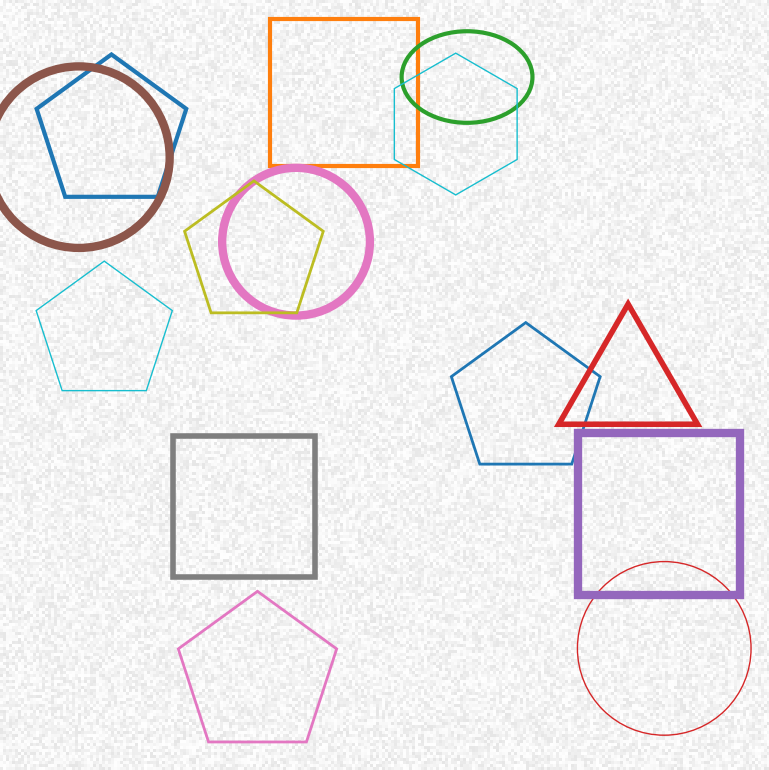[{"shape": "pentagon", "thickness": 1.5, "radius": 0.51, "center": [0.145, 0.827]}, {"shape": "pentagon", "thickness": 1, "radius": 0.51, "center": [0.683, 0.479]}, {"shape": "square", "thickness": 1.5, "radius": 0.48, "center": [0.447, 0.88]}, {"shape": "oval", "thickness": 1.5, "radius": 0.42, "center": [0.607, 0.9]}, {"shape": "circle", "thickness": 0.5, "radius": 0.56, "center": [0.863, 0.158]}, {"shape": "triangle", "thickness": 2, "radius": 0.52, "center": [0.816, 0.501]}, {"shape": "square", "thickness": 3, "radius": 0.53, "center": [0.856, 0.333]}, {"shape": "circle", "thickness": 3, "radius": 0.59, "center": [0.102, 0.796]}, {"shape": "pentagon", "thickness": 1, "radius": 0.54, "center": [0.334, 0.124]}, {"shape": "circle", "thickness": 3, "radius": 0.48, "center": [0.384, 0.686]}, {"shape": "square", "thickness": 2, "radius": 0.46, "center": [0.317, 0.343]}, {"shape": "pentagon", "thickness": 1, "radius": 0.47, "center": [0.33, 0.67]}, {"shape": "hexagon", "thickness": 0.5, "radius": 0.46, "center": [0.592, 0.839]}, {"shape": "pentagon", "thickness": 0.5, "radius": 0.46, "center": [0.135, 0.568]}]